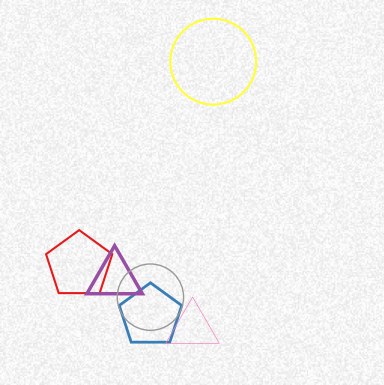[{"shape": "pentagon", "thickness": 1.5, "radius": 0.45, "center": [0.206, 0.312]}, {"shape": "pentagon", "thickness": 2, "radius": 0.43, "center": [0.391, 0.18]}, {"shape": "triangle", "thickness": 2.5, "radius": 0.42, "center": [0.298, 0.279]}, {"shape": "circle", "thickness": 1.5, "radius": 0.56, "center": [0.554, 0.84]}, {"shape": "triangle", "thickness": 0.5, "radius": 0.4, "center": [0.5, 0.148]}, {"shape": "circle", "thickness": 1, "radius": 0.43, "center": [0.391, 0.228]}]